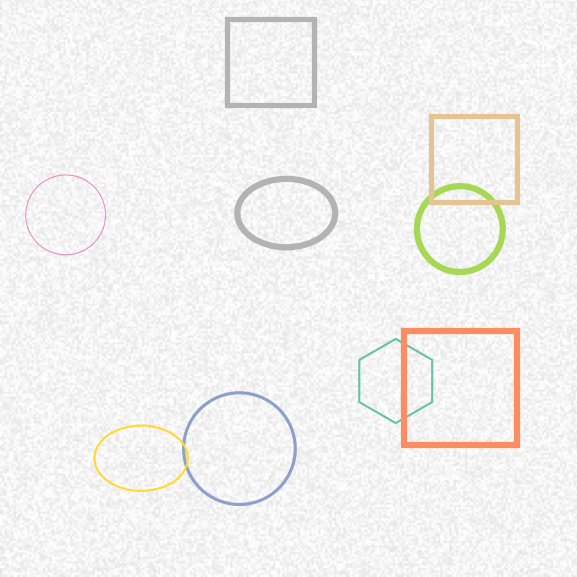[{"shape": "hexagon", "thickness": 1, "radius": 0.36, "center": [0.685, 0.339]}, {"shape": "square", "thickness": 3, "radius": 0.49, "center": [0.797, 0.327]}, {"shape": "circle", "thickness": 1.5, "radius": 0.48, "center": [0.415, 0.222]}, {"shape": "circle", "thickness": 0.5, "radius": 0.35, "center": [0.114, 0.627]}, {"shape": "circle", "thickness": 3, "radius": 0.37, "center": [0.796, 0.603]}, {"shape": "oval", "thickness": 1, "radius": 0.4, "center": [0.244, 0.206]}, {"shape": "square", "thickness": 2.5, "radius": 0.37, "center": [0.821, 0.724]}, {"shape": "square", "thickness": 2.5, "radius": 0.37, "center": [0.468, 0.892]}, {"shape": "oval", "thickness": 3, "radius": 0.42, "center": [0.496, 0.63]}]